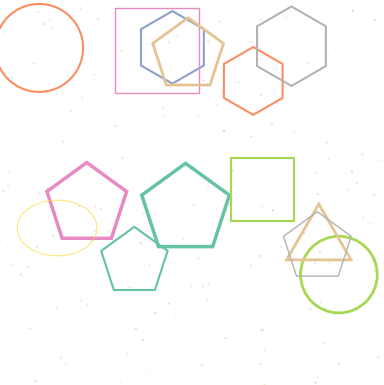[{"shape": "pentagon", "thickness": 1.5, "radius": 0.45, "center": [0.349, 0.32]}, {"shape": "pentagon", "thickness": 2.5, "radius": 0.6, "center": [0.482, 0.456]}, {"shape": "hexagon", "thickness": 1.5, "radius": 0.44, "center": [0.658, 0.79]}, {"shape": "circle", "thickness": 1.5, "radius": 0.57, "center": [0.102, 0.876]}, {"shape": "hexagon", "thickness": 1.5, "radius": 0.47, "center": [0.448, 0.877]}, {"shape": "square", "thickness": 1, "radius": 0.55, "center": [0.408, 0.869]}, {"shape": "pentagon", "thickness": 2.5, "radius": 0.54, "center": [0.225, 0.469]}, {"shape": "circle", "thickness": 2, "radius": 0.5, "center": [0.88, 0.287]}, {"shape": "square", "thickness": 1.5, "radius": 0.41, "center": [0.681, 0.508]}, {"shape": "oval", "thickness": 0.5, "radius": 0.52, "center": [0.148, 0.408]}, {"shape": "triangle", "thickness": 2, "radius": 0.48, "center": [0.828, 0.373]}, {"shape": "pentagon", "thickness": 2, "radius": 0.48, "center": [0.489, 0.857]}, {"shape": "pentagon", "thickness": 1, "radius": 0.46, "center": [0.824, 0.358]}, {"shape": "hexagon", "thickness": 1.5, "radius": 0.52, "center": [0.757, 0.88]}]